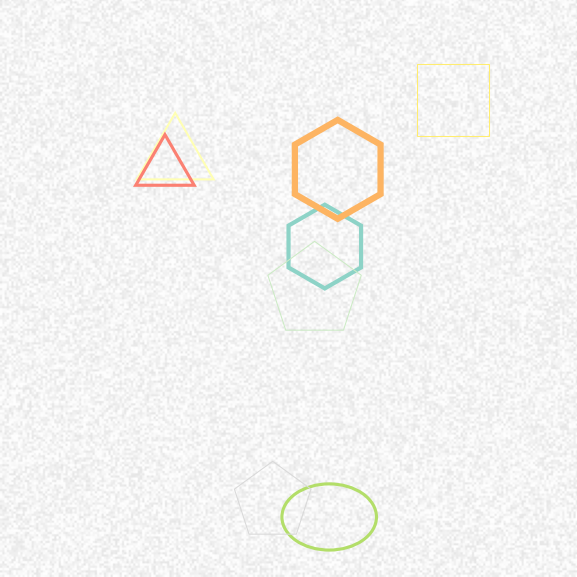[{"shape": "hexagon", "thickness": 2, "radius": 0.36, "center": [0.562, 0.572]}, {"shape": "triangle", "thickness": 1, "radius": 0.38, "center": [0.303, 0.727]}, {"shape": "triangle", "thickness": 1.5, "radius": 0.29, "center": [0.286, 0.708]}, {"shape": "hexagon", "thickness": 3, "radius": 0.43, "center": [0.585, 0.706]}, {"shape": "oval", "thickness": 1.5, "radius": 0.41, "center": [0.57, 0.104]}, {"shape": "pentagon", "thickness": 0.5, "radius": 0.35, "center": [0.472, 0.131]}, {"shape": "pentagon", "thickness": 0.5, "radius": 0.43, "center": [0.545, 0.496]}, {"shape": "square", "thickness": 0.5, "radius": 0.31, "center": [0.784, 0.826]}]